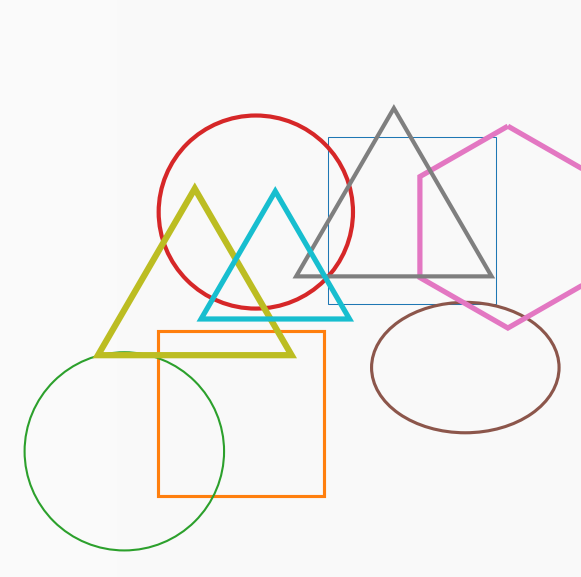[{"shape": "square", "thickness": 0.5, "radius": 0.72, "center": [0.709, 0.617]}, {"shape": "square", "thickness": 1.5, "radius": 0.71, "center": [0.415, 0.284]}, {"shape": "circle", "thickness": 1, "radius": 0.86, "center": [0.214, 0.218]}, {"shape": "circle", "thickness": 2, "radius": 0.84, "center": [0.44, 0.632]}, {"shape": "oval", "thickness": 1.5, "radius": 0.81, "center": [0.801, 0.363]}, {"shape": "hexagon", "thickness": 2.5, "radius": 0.87, "center": [0.874, 0.606]}, {"shape": "triangle", "thickness": 2, "radius": 0.97, "center": [0.678, 0.618]}, {"shape": "triangle", "thickness": 3, "radius": 0.96, "center": [0.335, 0.48]}, {"shape": "triangle", "thickness": 2.5, "radius": 0.74, "center": [0.474, 0.52]}]